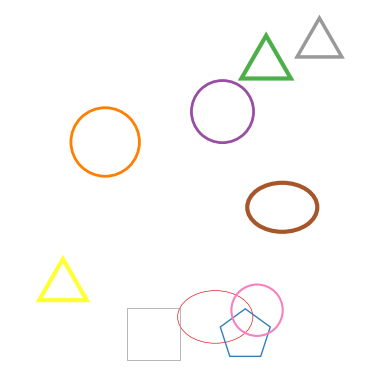[{"shape": "oval", "thickness": 0.5, "radius": 0.49, "center": [0.559, 0.177]}, {"shape": "pentagon", "thickness": 1, "radius": 0.34, "center": [0.637, 0.13]}, {"shape": "triangle", "thickness": 3, "radius": 0.37, "center": [0.691, 0.833]}, {"shape": "circle", "thickness": 2, "radius": 0.4, "center": [0.578, 0.71]}, {"shape": "circle", "thickness": 2, "radius": 0.44, "center": [0.273, 0.631]}, {"shape": "triangle", "thickness": 3, "radius": 0.36, "center": [0.163, 0.256]}, {"shape": "oval", "thickness": 3, "radius": 0.45, "center": [0.733, 0.462]}, {"shape": "circle", "thickness": 1.5, "radius": 0.33, "center": [0.668, 0.194]}, {"shape": "square", "thickness": 0.5, "radius": 0.34, "center": [0.399, 0.132]}, {"shape": "triangle", "thickness": 2.5, "radius": 0.34, "center": [0.83, 0.886]}]